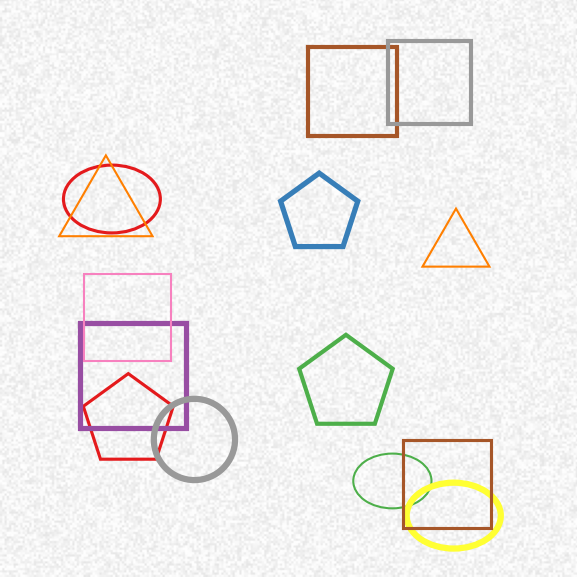[{"shape": "oval", "thickness": 1.5, "radius": 0.42, "center": [0.194, 0.655]}, {"shape": "pentagon", "thickness": 1.5, "radius": 0.41, "center": [0.222, 0.27]}, {"shape": "pentagon", "thickness": 2.5, "radius": 0.35, "center": [0.553, 0.629]}, {"shape": "pentagon", "thickness": 2, "radius": 0.43, "center": [0.599, 0.334]}, {"shape": "oval", "thickness": 1, "radius": 0.34, "center": [0.679, 0.166]}, {"shape": "square", "thickness": 2.5, "radius": 0.46, "center": [0.231, 0.349]}, {"shape": "triangle", "thickness": 1, "radius": 0.47, "center": [0.183, 0.637]}, {"shape": "triangle", "thickness": 1, "radius": 0.33, "center": [0.79, 0.571]}, {"shape": "oval", "thickness": 3, "radius": 0.41, "center": [0.786, 0.106]}, {"shape": "square", "thickness": 1.5, "radius": 0.38, "center": [0.774, 0.161]}, {"shape": "square", "thickness": 2, "radius": 0.39, "center": [0.61, 0.841]}, {"shape": "square", "thickness": 1, "radius": 0.38, "center": [0.22, 0.449]}, {"shape": "circle", "thickness": 3, "radius": 0.35, "center": [0.337, 0.238]}, {"shape": "square", "thickness": 2, "radius": 0.36, "center": [0.743, 0.856]}]